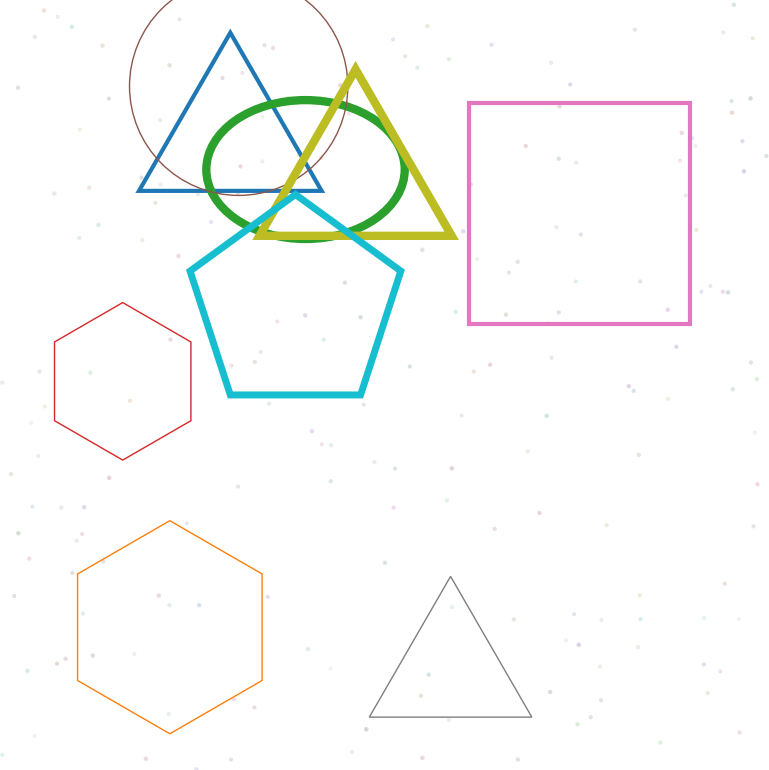[{"shape": "triangle", "thickness": 1.5, "radius": 0.68, "center": [0.299, 0.821]}, {"shape": "hexagon", "thickness": 0.5, "radius": 0.69, "center": [0.221, 0.185]}, {"shape": "oval", "thickness": 3, "radius": 0.64, "center": [0.397, 0.78]}, {"shape": "hexagon", "thickness": 0.5, "radius": 0.51, "center": [0.159, 0.505]}, {"shape": "circle", "thickness": 0.5, "radius": 0.71, "center": [0.31, 0.888]}, {"shape": "square", "thickness": 1.5, "radius": 0.72, "center": [0.753, 0.723]}, {"shape": "triangle", "thickness": 0.5, "radius": 0.61, "center": [0.585, 0.13]}, {"shape": "triangle", "thickness": 3, "radius": 0.72, "center": [0.462, 0.766]}, {"shape": "pentagon", "thickness": 2.5, "radius": 0.72, "center": [0.384, 0.604]}]